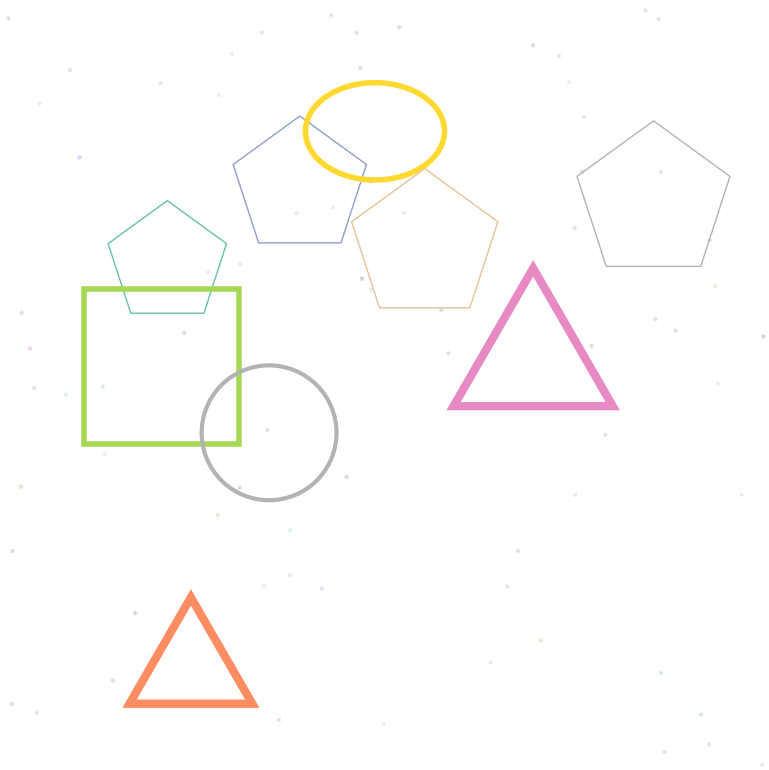[{"shape": "pentagon", "thickness": 0.5, "radius": 0.4, "center": [0.217, 0.659]}, {"shape": "triangle", "thickness": 3, "radius": 0.46, "center": [0.248, 0.132]}, {"shape": "pentagon", "thickness": 0.5, "radius": 0.46, "center": [0.389, 0.758]}, {"shape": "triangle", "thickness": 3, "radius": 0.6, "center": [0.692, 0.532]}, {"shape": "square", "thickness": 2, "radius": 0.5, "center": [0.21, 0.524]}, {"shape": "oval", "thickness": 2, "radius": 0.45, "center": [0.487, 0.829]}, {"shape": "pentagon", "thickness": 0.5, "radius": 0.5, "center": [0.552, 0.681]}, {"shape": "pentagon", "thickness": 0.5, "radius": 0.52, "center": [0.849, 0.739]}, {"shape": "circle", "thickness": 1.5, "radius": 0.44, "center": [0.349, 0.438]}]